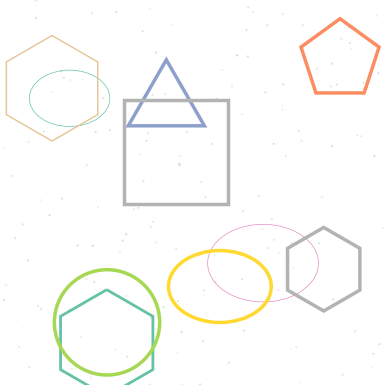[{"shape": "hexagon", "thickness": 2, "radius": 0.69, "center": [0.277, 0.109]}, {"shape": "oval", "thickness": 0.5, "radius": 0.52, "center": [0.181, 0.745]}, {"shape": "pentagon", "thickness": 2.5, "radius": 0.53, "center": [0.883, 0.845]}, {"shape": "triangle", "thickness": 2.5, "radius": 0.57, "center": [0.432, 0.73]}, {"shape": "oval", "thickness": 0.5, "radius": 0.72, "center": [0.683, 0.317]}, {"shape": "circle", "thickness": 2.5, "radius": 0.68, "center": [0.278, 0.163]}, {"shape": "oval", "thickness": 2.5, "radius": 0.67, "center": [0.571, 0.256]}, {"shape": "hexagon", "thickness": 1, "radius": 0.68, "center": [0.135, 0.771]}, {"shape": "square", "thickness": 2.5, "radius": 0.68, "center": [0.456, 0.606]}, {"shape": "hexagon", "thickness": 2.5, "radius": 0.54, "center": [0.841, 0.301]}]